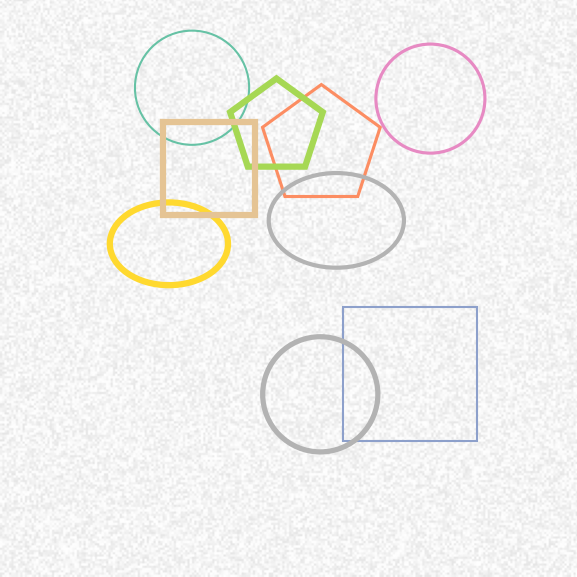[{"shape": "circle", "thickness": 1, "radius": 0.49, "center": [0.333, 0.847]}, {"shape": "pentagon", "thickness": 1.5, "radius": 0.54, "center": [0.556, 0.746]}, {"shape": "square", "thickness": 1, "radius": 0.58, "center": [0.71, 0.351]}, {"shape": "circle", "thickness": 1.5, "radius": 0.47, "center": [0.745, 0.828]}, {"shape": "pentagon", "thickness": 3, "radius": 0.42, "center": [0.479, 0.779]}, {"shape": "oval", "thickness": 3, "radius": 0.51, "center": [0.293, 0.577]}, {"shape": "square", "thickness": 3, "radius": 0.4, "center": [0.362, 0.708]}, {"shape": "oval", "thickness": 2, "radius": 0.59, "center": [0.582, 0.618]}, {"shape": "circle", "thickness": 2.5, "radius": 0.5, "center": [0.555, 0.316]}]